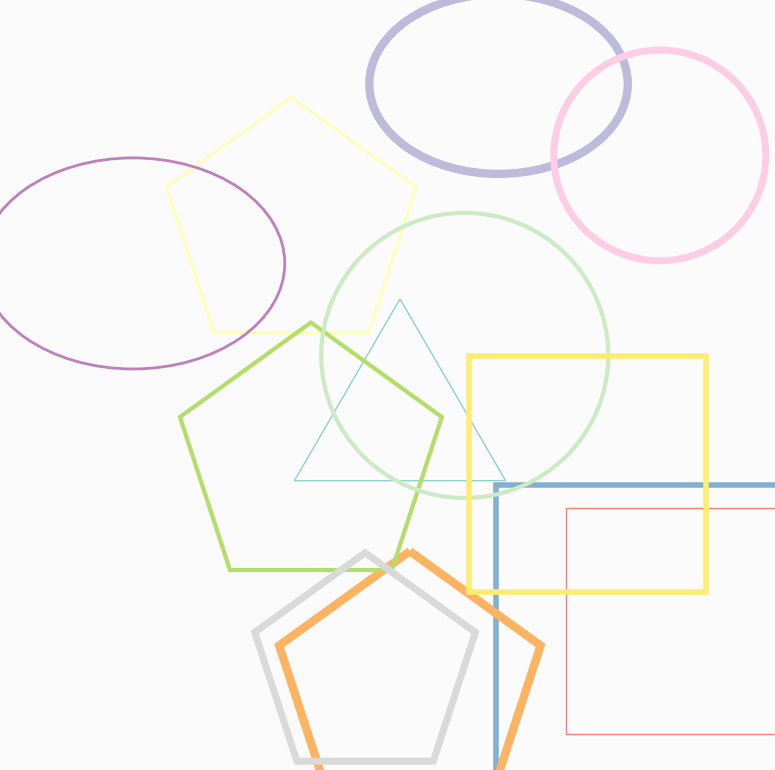[{"shape": "triangle", "thickness": 0.5, "radius": 0.79, "center": [0.516, 0.454]}, {"shape": "pentagon", "thickness": 1, "radius": 0.85, "center": [0.376, 0.705]}, {"shape": "oval", "thickness": 3, "radius": 0.83, "center": [0.643, 0.891]}, {"shape": "square", "thickness": 0.5, "radius": 0.73, "center": [0.877, 0.193]}, {"shape": "square", "thickness": 2, "radius": 0.93, "center": [0.826, 0.184]}, {"shape": "pentagon", "thickness": 3, "radius": 0.89, "center": [0.529, 0.107]}, {"shape": "pentagon", "thickness": 1.5, "radius": 0.89, "center": [0.401, 0.403]}, {"shape": "circle", "thickness": 2.5, "radius": 0.68, "center": [0.851, 0.798]}, {"shape": "pentagon", "thickness": 2.5, "radius": 0.75, "center": [0.471, 0.133]}, {"shape": "oval", "thickness": 1, "radius": 0.98, "center": [0.172, 0.658]}, {"shape": "circle", "thickness": 1.5, "radius": 0.93, "center": [0.6, 0.538]}, {"shape": "square", "thickness": 2, "radius": 0.76, "center": [0.758, 0.384]}]